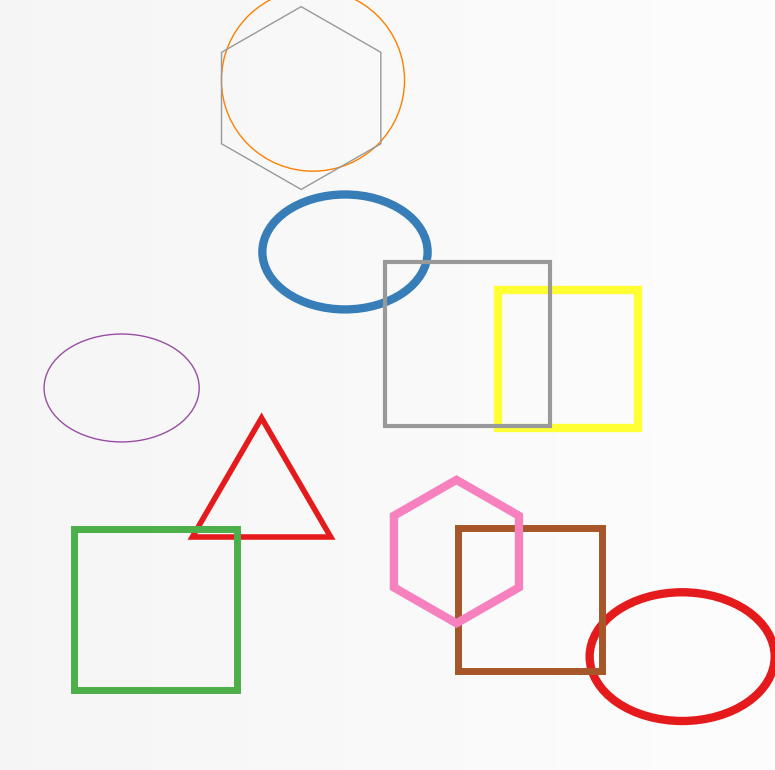[{"shape": "oval", "thickness": 3, "radius": 0.6, "center": [0.88, 0.147]}, {"shape": "triangle", "thickness": 2, "radius": 0.52, "center": [0.337, 0.354]}, {"shape": "oval", "thickness": 3, "radius": 0.53, "center": [0.445, 0.673]}, {"shape": "square", "thickness": 2.5, "radius": 0.52, "center": [0.201, 0.208]}, {"shape": "oval", "thickness": 0.5, "radius": 0.5, "center": [0.157, 0.496]}, {"shape": "circle", "thickness": 0.5, "radius": 0.59, "center": [0.404, 0.896]}, {"shape": "square", "thickness": 3, "radius": 0.45, "center": [0.733, 0.534]}, {"shape": "square", "thickness": 2.5, "radius": 0.46, "center": [0.684, 0.221]}, {"shape": "hexagon", "thickness": 3, "radius": 0.47, "center": [0.589, 0.284]}, {"shape": "hexagon", "thickness": 0.5, "radius": 0.59, "center": [0.389, 0.873]}, {"shape": "square", "thickness": 1.5, "radius": 0.53, "center": [0.603, 0.554]}]